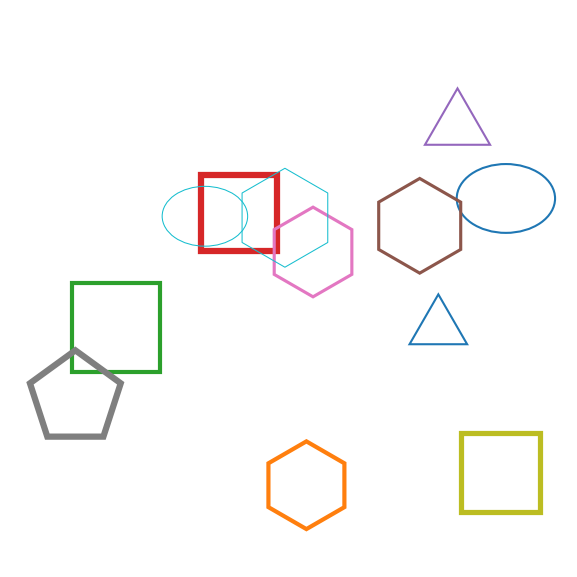[{"shape": "oval", "thickness": 1, "radius": 0.43, "center": [0.876, 0.655]}, {"shape": "triangle", "thickness": 1, "radius": 0.29, "center": [0.759, 0.432]}, {"shape": "hexagon", "thickness": 2, "radius": 0.38, "center": [0.531, 0.159]}, {"shape": "square", "thickness": 2, "radius": 0.38, "center": [0.201, 0.432]}, {"shape": "square", "thickness": 3, "radius": 0.33, "center": [0.414, 0.63]}, {"shape": "triangle", "thickness": 1, "radius": 0.33, "center": [0.792, 0.781]}, {"shape": "hexagon", "thickness": 1.5, "radius": 0.41, "center": [0.727, 0.608]}, {"shape": "hexagon", "thickness": 1.5, "radius": 0.39, "center": [0.542, 0.563]}, {"shape": "pentagon", "thickness": 3, "radius": 0.41, "center": [0.13, 0.31]}, {"shape": "square", "thickness": 2.5, "radius": 0.34, "center": [0.866, 0.18]}, {"shape": "hexagon", "thickness": 0.5, "radius": 0.43, "center": [0.493, 0.622]}, {"shape": "oval", "thickness": 0.5, "radius": 0.37, "center": [0.355, 0.625]}]